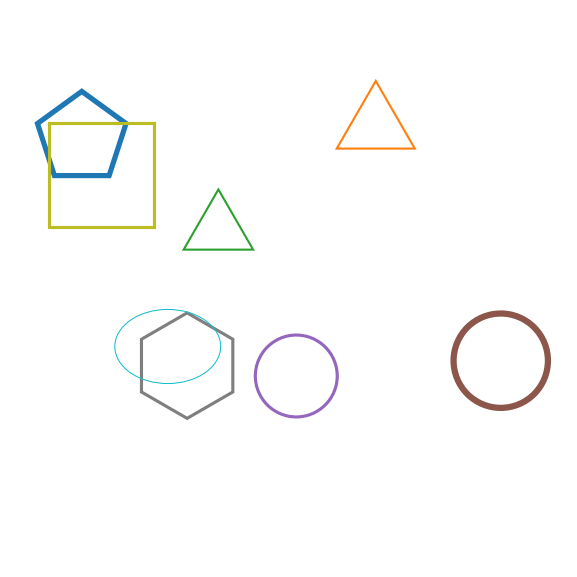[{"shape": "pentagon", "thickness": 2.5, "radius": 0.4, "center": [0.142, 0.76]}, {"shape": "triangle", "thickness": 1, "radius": 0.39, "center": [0.651, 0.781]}, {"shape": "triangle", "thickness": 1, "radius": 0.35, "center": [0.378, 0.602]}, {"shape": "circle", "thickness": 1.5, "radius": 0.35, "center": [0.513, 0.348]}, {"shape": "circle", "thickness": 3, "radius": 0.41, "center": [0.867, 0.375]}, {"shape": "hexagon", "thickness": 1.5, "radius": 0.46, "center": [0.324, 0.366]}, {"shape": "square", "thickness": 1.5, "radius": 0.45, "center": [0.176, 0.696]}, {"shape": "oval", "thickness": 0.5, "radius": 0.46, "center": [0.29, 0.399]}]